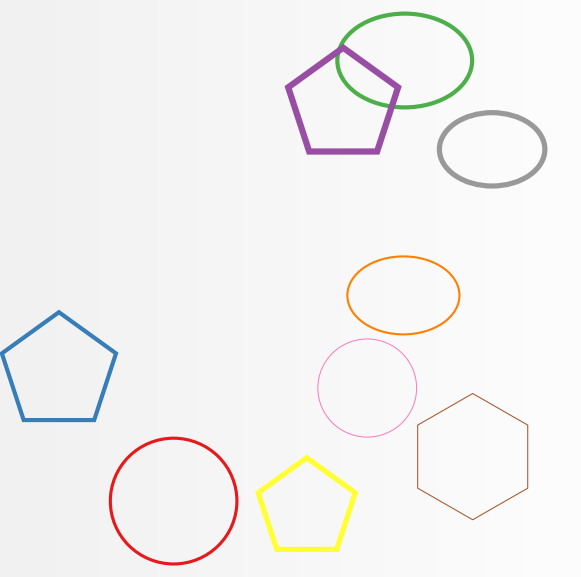[{"shape": "circle", "thickness": 1.5, "radius": 0.54, "center": [0.299, 0.131]}, {"shape": "pentagon", "thickness": 2, "radius": 0.52, "center": [0.101, 0.355]}, {"shape": "oval", "thickness": 2, "radius": 0.58, "center": [0.696, 0.894]}, {"shape": "pentagon", "thickness": 3, "radius": 0.5, "center": [0.59, 0.817]}, {"shape": "oval", "thickness": 1, "radius": 0.48, "center": [0.694, 0.488]}, {"shape": "pentagon", "thickness": 2.5, "radius": 0.44, "center": [0.528, 0.119]}, {"shape": "hexagon", "thickness": 0.5, "radius": 0.55, "center": [0.813, 0.208]}, {"shape": "circle", "thickness": 0.5, "radius": 0.42, "center": [0.632, 0.327]}, {"shape": "oval", "thickness": 2.5, "radius": 0.45, "center": [0.847, 0.741]}]